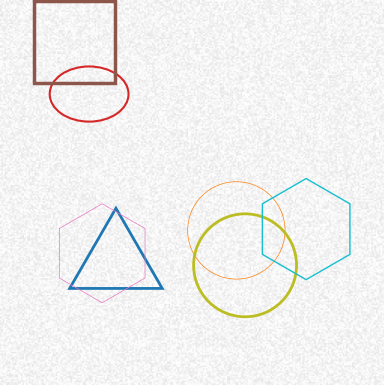[{"shape": "triangle", "thickness": 2, "radius": 0.69, "center": [0.301, 0.32]}, {"shape": "circle", "thickness": 0.5, "radius": 0.63, "center": [0.614, 0.402]}, {"shape": "oval", "thickness": 1.5, "radius": 0.51, "center": [0.231, 0.756]}, {"shape": "square", "thickness": 2.5, "radius": 0.53, "center": [0.193, 0.891]}, {"shape": "hexagon", "thickness": 0.5, "radius": 0.64, "center": [0.265, 0.342]}, {"shape": "circle", "thickness": 2, "radius": 0.67, "center": [0.637, 0.311]}, {"shape": "hexagon", "thickness": 1, "radius": 0.66, "center": [0.795, 0.405]}]